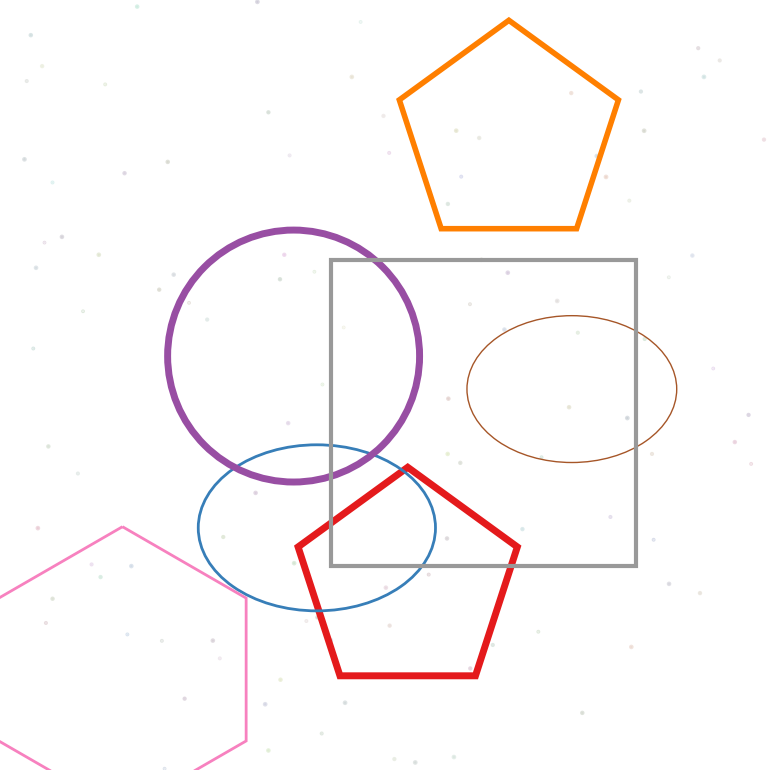[{"shape": "pentagon", "thickness": 2.5, "radius": 0.75, "center": [0.53, 0.243]}, {"shape": "oval", "thickness": 1, "radius": 0.77, "center": [0.412, 0.315]}, {"shape": "circle", "thickness": 2.5, "radius": 0.82, "center": [0.381, 0.538]}, {"shape": "pentagon", "thickness": 2, "radius": 0.75, "center": [0.661, 0.824]}, {"shape": "oval", "thickness": 0.5, "radius": 0.68, "center": [0.743, 0.495]}, {"shape": "hexagon", "thickness": 1, "radius": 0.93, "center": [0.159, 0.13]}, {"shape": "square", "thickness": 1.5, "radius": 0.99, "center": [0.628, 0.464]}]